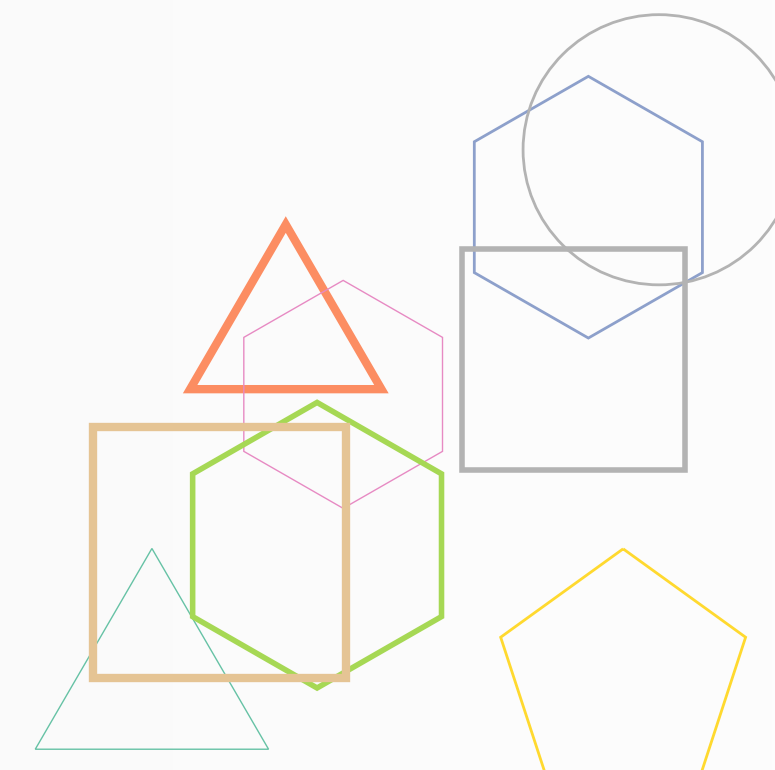[{"shape": "triangle", "thickness": 0.5, "radius": 0.87, "center": [0.196, 0.114]}, {"shape": "triangle", "thickness": 3, "radius": 0.71, "center": [0.369, 0.566]}, {"shape": "hexagon", "thickness": 1, "radius": 0.85, "center": [0.759, 0.731]}, {"shape": "hexagon", "thickness": 0.5, "radius": 0.74, "center": [0.443, 0.488]}, {"shape": "hexagon", "thickness": 2, "radius": 0.93, "center": [0.409, 0.292]}, {"shape": "pentagon", "thickness": 1, "radius": 0.83, "center": [0.804, 0.121]}, {"shape": "square", "thickness": 3, "radius": 0.81, "center": [0.283, 0.282]}, {"shape": "circle", "thickness": 1, "radius": 0.88, "center": [0.85, 0.806]}, {"shape": "square", "thickness": 2, "radius": 0.72, "center": [0.74, 0.533]}]